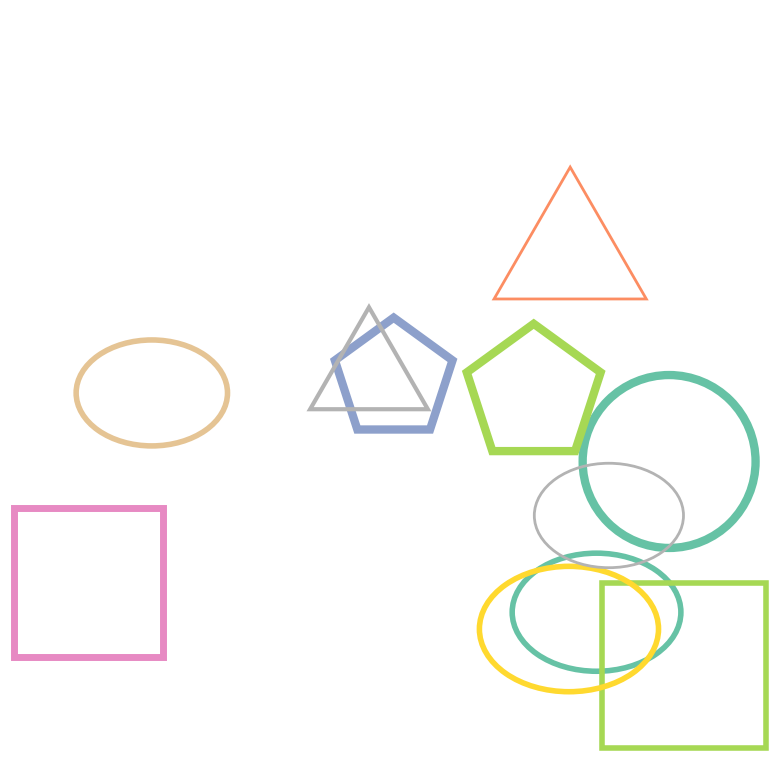[{"shape": "circle", "thickness": 3, "radius": 0.56, "center": [0.869, 0.401]}, {"shape": "oval", "thickness": 2, "radius": 0.55, "center": [0.775, 0.205]}, {"shape": "triangle", "thickness": 1, "radius": 0.57, "center": [0.74, 0.669]}, {"shape": "pentagon", "thickness": 3, "radius": 0.4, "center": [0.511, 0.507]}, {"shape": "square", "thickness": 2.5, "radius": 0.48, "center": [0.114, 0.244]}, {"shape": "square", "thickness": 2, "radius": 0.53, "center": [0.889, 0.136]}, {"shape": "pentagon", "thickness": 3, "radius": 0.46, "center": [0.693, 0.488]}, {"shape": "oval", "thickness": 2, "radius": 0.58, "center": [0.739, 0.183]}, {"shape": "oval", "thickness": 2, "radius": 0.49, "center": [0.197, 0.49]}, {"shape": "triangle", "thickness": 1.5, "radius": 0.44, "center": [0.479, 0.513]}, {"shape": "oval", "thickness": 1, "radius": 0.48, "center": [0.791, 0.331]}]